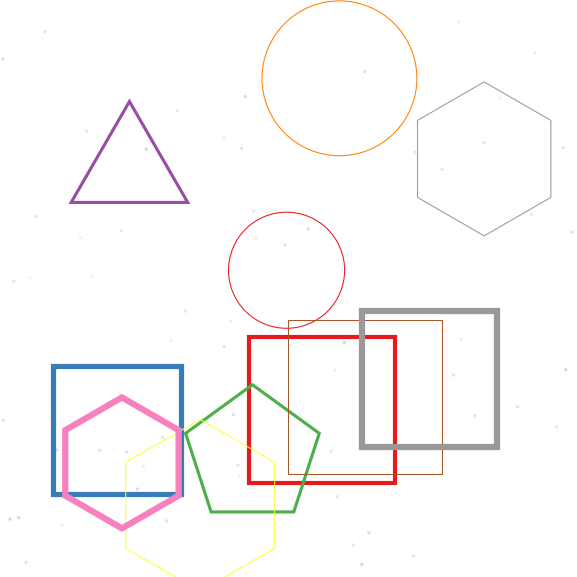[{"shape": "square", "thickness": 2, "radius": 0.63, "center": [0.558, 0.289]}, {"shape": "circle", "thickness": 0.5, "radius": 0.5, "center": [0.496, 0.531]}, {"shape": "square", "thickness": 2.5, "radius": 0.55, "center": [0.202, 0.254]}, {"shape": "pentagon", "thickness": 1.5, "radius": 0.61, "center": [0.437, 0.211]}, {"shape": "triangle", "thickness": 1.5, "radius": 0.58, "center": [0.224, 0.707]}, {"shape": "circle", "thickness": 0.5, "radius": 0.67, "center": [0.588, 0.864]}, {"shape": "hexagon", "thickness": 0.5, "radius": 0.74, "center": [0.347, 0.124]}, {"shape": "square", "thickness": 0.5, "radius": 0.67, "center": [0.632, 0.312]}, {"shape": "hexagon", "thickness": 3, "radius": 0.57, "center": [0.211, 0.198]}, {"shape": "hexagon", "thickness": 0.5, "radius": 0.67, "center": [0.838, 0.724]}, {"shape": "square", "thickness": 3, "radius": 0.59, "center": [0.744, 0.343]}]